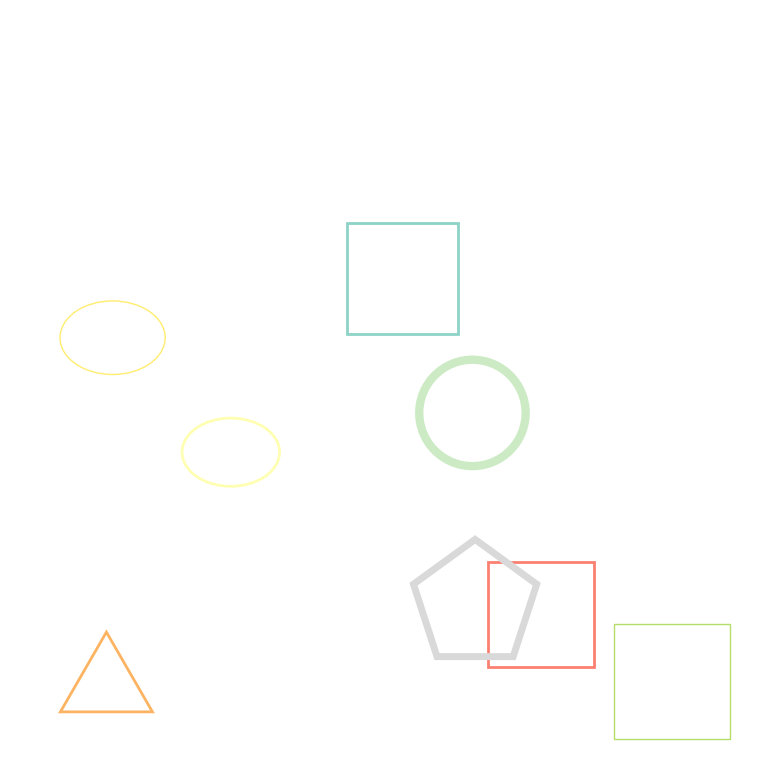[{"shape": "square", "thickness": 1, "radius": 0.36, "center": [0.523, 0.639]}, {"shape": "oval", "thickness": 1, "radius": 0.32, "center": [0.3, 0.413]}, {"shape": "square", "thickness": 1, "radius": 0.34, "center": [0.702, 0.202]}, {"shape": "triangle", "thickness": 1, "radius": 0.35, "center": [0.138, 0.11]}, {"shape": "square", "thickness": 0.5, "radius": 0.37, "center": [0.873, 0.115]}, {"shape": "pentagon", "thickness": 2.5, "radius": 0.42, "center": [0.617, 0.215]}, {"shape": "circle", "thickness": 3, "radius": 0.35, "center": [0.614, 0.464]}, {"shape": "oval", "thickness": 0.5, "radius": 0.34, "center": [0.146, 0.561]}]